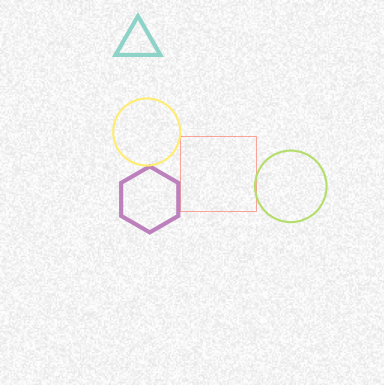[{"shape": "triangle", "thickness": 3, "radius": 0.34, "center": [0.358, 0.891]}, {"shape": "square", "thickness": 0.5, "radius": 0.49, "center": [0.566, 0.549]}, {"shape": "circle", "thickness": 1.5, "radius": 0.46, "center": [0.755, 0.516]}, {"shape": "hexagon", "thickness": 3, "radius": 0.43, "center": [0.389, 0.482]}, {"shape": "circle", "thickness": 1.5, "radius": 0.44, "center": [0.381, 0.657]}]